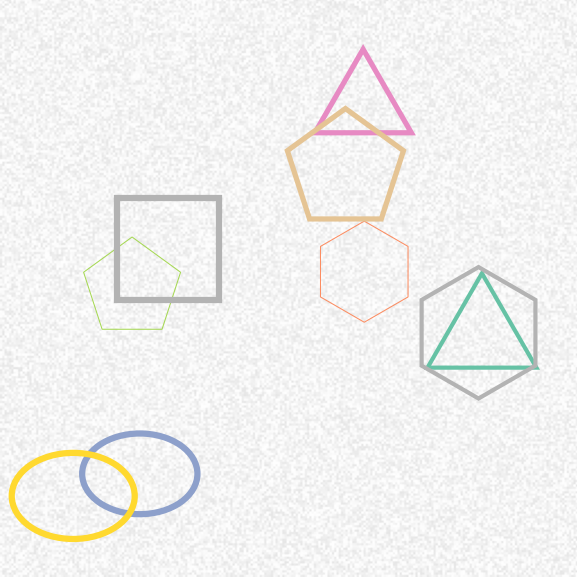[{"shape": "triangle", "thickness": 2, "radius": 0.54, "center": [0.835, 0.417]}, {"shape": "hexagon", "thickness": 0.5, "radius": 0.44, "center": [0.631, 0.529]}, {"shape": "oval", "thickness": 3, "radius": 0.5, "center": [0.242, 0.179]}, {"shape": "triangle", "thickness": 2.5, "radius": 0.48, "center": [0.629, 0.817]}, {"shape": "pentagon", "thickness": 0.5, "radius": 0.44, "center": [0.229, 0.5]}, {"shape": "oval", "thickness": 3, "radius": 0.53, "center": [0.127, 0.14]}, {"shape": "pentagon", "thickness": 2.5, "radius": 0.53, "center": [0.598, 0.705]}, {"shape": "hexagon", "thickness": 2, "radius": 0.57, "center": [0.829, 0.423]}, {"shape": "square", "thickness": 3, "radius": 0.44, "center": [0.291, 0.568]}]